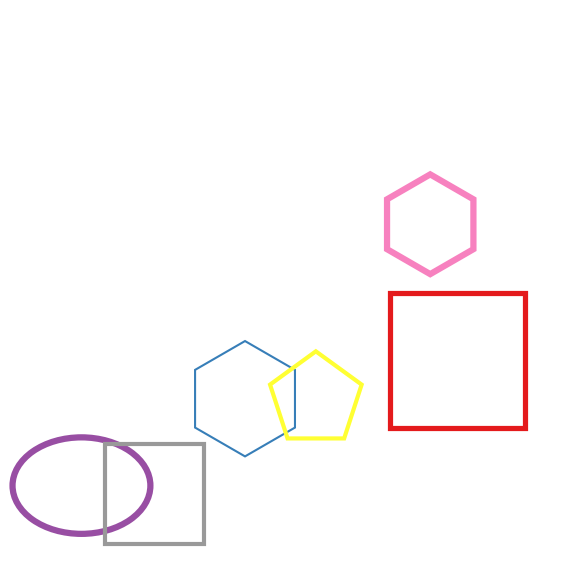[{"shape": "square", "thickness": 2.5, "radius": 0.58, "center": [0.792, 0.374]}, {"shape": "hexagon", "thickness": 1, "radius": 0.5, "center": [0.424, 0.309]}, {"shape": "oval", "thickness": 3, "radius": 0.6, "center": [0.141, 0.158]}, {"shape": "pentagon", "thickness": 2, "radius": 0.42, "center": [0.547, 0.307]}, {"shape": "hexagon", "thickness": 3, "radius": 0.43, "center": [0.745, 0.611]}, {"shape": "square", "thickness": 2, "radius": 0.43, "center": [0.268, 0.144]}]